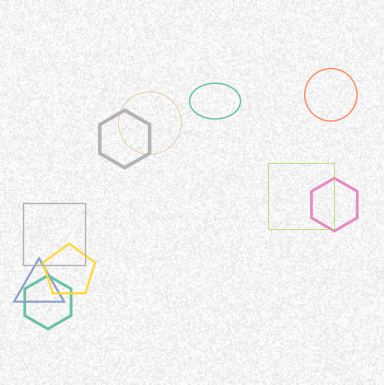[{"shape": "hexagon", "thickness": 2, "radius": 0.35, "center": [0.124, 0.215]}, {"shape": "oval", "thickness": 1, "radius": 0.33, "center": [0.559, 0.737]}, {"shape": "circle", "thickness": 1, "radius": 0.34, "center": [0.859, 0.754]}, {"shape": "triangle", "thickness": 1.5, "radius": 0.38, "center": [0.101, 0.254]}, {"shape": "hexagon", "thickness": 2, "radius": 0.34, "center": [0.868, 0.469]}, {"shape": "square", "thickness": 0.5, "radius": 0.43, "center": [0.781, 0.49]}, {"shape": "pentagon", "thickness": 1.5, "radius": 0.36, "center": [0.179, 0.296]}, {"shape": "circle", "thickness": 0.5, "radius": 0.41, "center": [0.389, 0.68]}, {"shape": "hexagon", "thickness": 2.5, "radius": 0.37, "center": [0.324, 0.639]}, {"shape": "square", "thickness": 1, "radius": 0.41, "center": [0.141, 0.392]}]